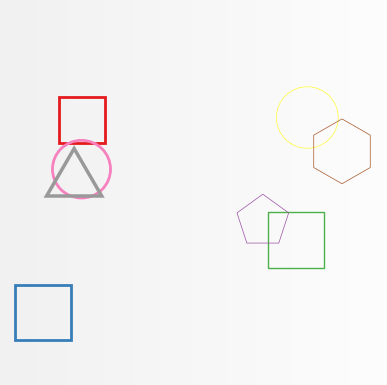[{"shape": "square", "thickness": 2, "radius": 0.3, "center": [0.211, 0.688]}, {"shape": "square", "thickness": 2, "radius": 0.36, "center": [0.111, 0.189]}, {"shape": "square", "thickness": 1, "radius": 0.36, "center": [0.764, 0.377]}, {"shape": "pentagon", "thickness": 0.5, "radius": 0.35, "center": [0.678, 0.425]}, {"shape": "circle", "thickness": 0.5, "radius": 0.4, "center": [0.793, 0.695]}, {"shape": "hexagon", "thickness": 0.5, "radius": 0.42, "center": [0.883, 0.607]}, {"shape": "circle", "thickness": 2, "radius": 0.37, "center": [0.21, 0.561]}, {"shape": "triangle", "thickness": 2.5, "radius": 0.41, "center": [0.191, 0.532]}]